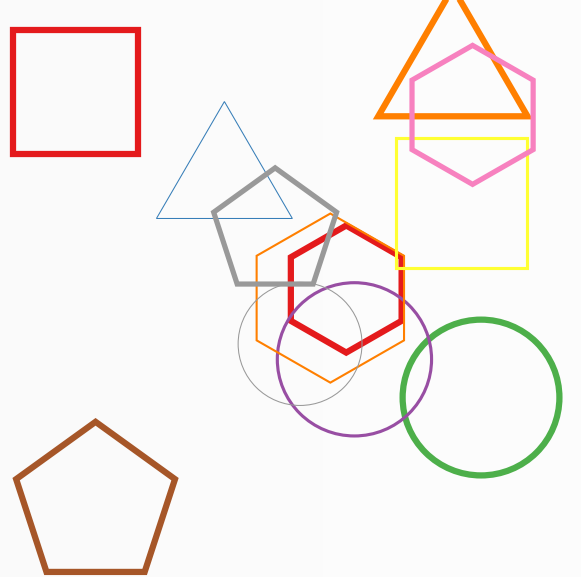[{"shape": "square", "thickness": 3, "radius": 0.54, "center": [0.129, 0.839]}, {"shape": "hexagon", "thickness": 3, "radius": 0.55, "center": [0.596, 0.499]}, {"shape": "triangle", "thickness": 0.5, "radius": 0.67, "center": [0.386, 0.688]}, {"shape": "circle", "thickness": 3, "radius": 0.67, "center": [0.828, 0.311]}, {"shape": "circle", "thickness": 1.5, "radius": 0.66, "center": [0.61, 0.377]}, {"shape": "triangle", "thickness": 3, "radius": 0.74, "center": [0.779, 0.872]}, {"shape": "hexagon", "thickness": 1, "radius": 0.73, "center": [0.568, 0.483]}, {"shape": "square", "thickness": 1.5, "radius": 0.56, "center": [0.794, 0.648]}, {"shape": "pentagon", "thickness": 3, "radius": 0.72, "center": [0.164, 0.125]}, {"shape": "hexagon", "thickness": 2.5, "radius": 0.6, "center": [0.813, 0.8]}, {"shape": "circle", "thickness": 0.5, "radius": 0.53, "center": [0.516, 0.404]}, {"shape": "pentagon", "thickness": 2.5, "radius": 0.56, "center": [0.473, 0.597]}]